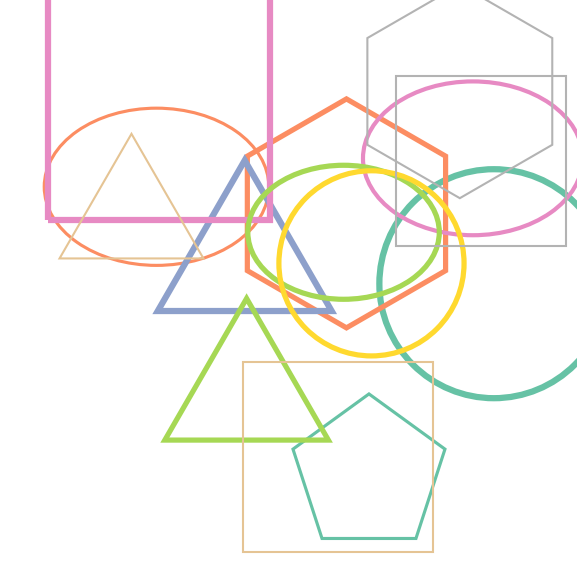[{"shape": "circle", "thickness": 3, "radius": 0.99, "center": [0.855, 0.508]}, {"shape": "pentagon", "thickness": 1.5, "radius": 0.69, "center": [0.639, 0.179]}, {"shape": "oval", "thickness": 1.5, "radius": 0.97, "center": [0.271, 0.676]}, {"shape": "hexagon", "thickness": 2.5, "radius": 0.99, "center": [0.6, 0.63]}, {"shape": "triangle", "thickness": 3, "radius": 0.87, "center": [0.424, 0.548]}, {"shape": "oval", "thickness": 2, "radius": 0.95, "center": [0.819, 0.725]}, {"shape": "square", "thickness": 3, "radius": 0.96, "center": [0.275, 0.811]}, {"shape": "oval", "thickness": 2.5, "radius": 0.83, "center": [0.595, 0.597]}, {"shape": "triangle", "thickness": 2.5, "radius": 0.82, "center": [0.427, 0.319]}, {"shape": "circle", "thickness": 2.5, "radius": 0.8, "center": [0.643, 0.543]}, {"shape": "square", "thickness": 1, "radius": 0.82, "center": [0.585, 0.207]}, {"shape": "triangle", "thickness": 1, "radius": 0.72, "center": [0.228, 0.624]}, {"shape": "hexagon", "thickness": 1, "radius": 0.92, "center": [0.796, 0.841]}, {"shape": "square", "thickness": 1, "radius": 0.73, "center": [0.833, 0.72]}]